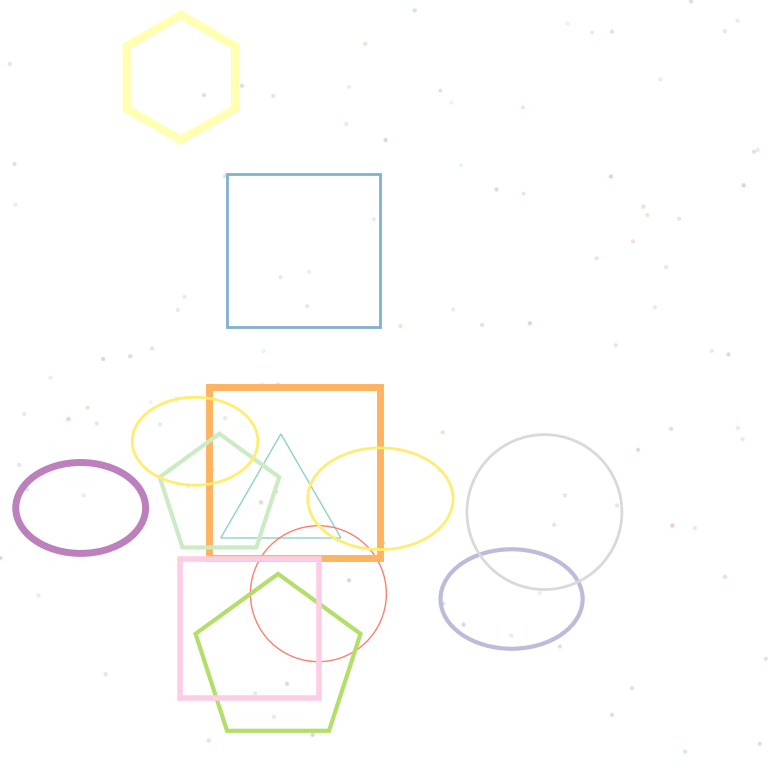[{"shape": "triangle", "thickness": 0.5, "radius": 0.45, "center": [0.365, 0.346]}, {"shape": "hexagon", "thickness": 3, "radius": 0.41, "center": [0.235, 0.899]}, {"shape": "oval", "thickness": 1.5, "radius": 0.46, "center": [0.664, 0.222]}, {"shape": "circle", "thickness": 0.5, "radius": 0.44, "center": [0.413, 0.229]}, {"shape": "square", "thickness": 1, "radius": 0.5, "center": [0.394, 0.675]}, {"shape": "square", "thickness": 2.5, "radius": 0.55, "center": [0.383, 0.387]}, {"shape": "pentagon", "thickness": 1.5, "radius": 0.56, "center": [0.361, 0.142]}, {"shape": "square", "thickness": 2, "radius": 0.45, "center": [0.324, 0.184]}, {"shape": "circle", "thickness": 1, "radius": 0.5, "center": [0.707, 0.335]}, {"shape": "oval", "thickness": 2.5, "radius": 0.42, "center": [0.105, 0.34]}, {"shape": "pentagon", "thickness": 1.5, "radius": 0.41, "center": [0.285, 0.355]}, {"shape": "oval", "thickness": 1, "radius": 0.47, "center": [0.494, 0.352]}, {"shape": "oval", "thickness": 1, "radius": 0.41, "center": [0.253, 0.427]}]